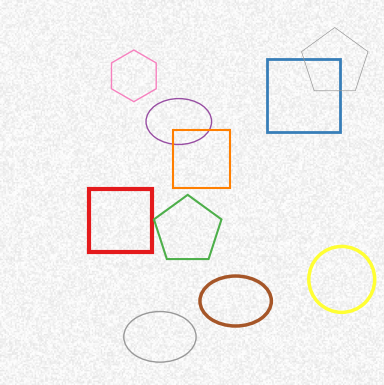[{"shape": "square", "thickness": 3, "radius": 0.41, "center": [0.313, 0.428]}, {"shape": "square", "thickness": 2, "radius": 0.47, "center": [0.787, 0.752]}, {"shape": "pentagon", "thickness": 1.5, "radius": 0.46, "center": [0.488, 0.402]}, {"shape": "oval", "thickness": 1, "radius": 0.43, "center": [0.464, 0.684]}, {"shape": "square", "thickness": 1.5, "radius": 0.37, "center": [0.523, 0.587]}, {"shape": "circle", "thickness": 2.5, "radius": 0.43, "center": [0.888, 0.274]}, {"shape": "oval", "thickness": 2.5, "radius": 0.46, "center": [0.612, 0.218]}, {"shape": "hexagon", "thickness": 1, "radius": 0.34, "center": [0.348, 0.803]}, {"shape": "pentagon", "thickness": 0.5, "radius": 0.45, "center": [0.87, 0.838]}, {"shape": "oval", "thickness": 1, "radius": 0.47, "center": [0.415, 0.125]}]